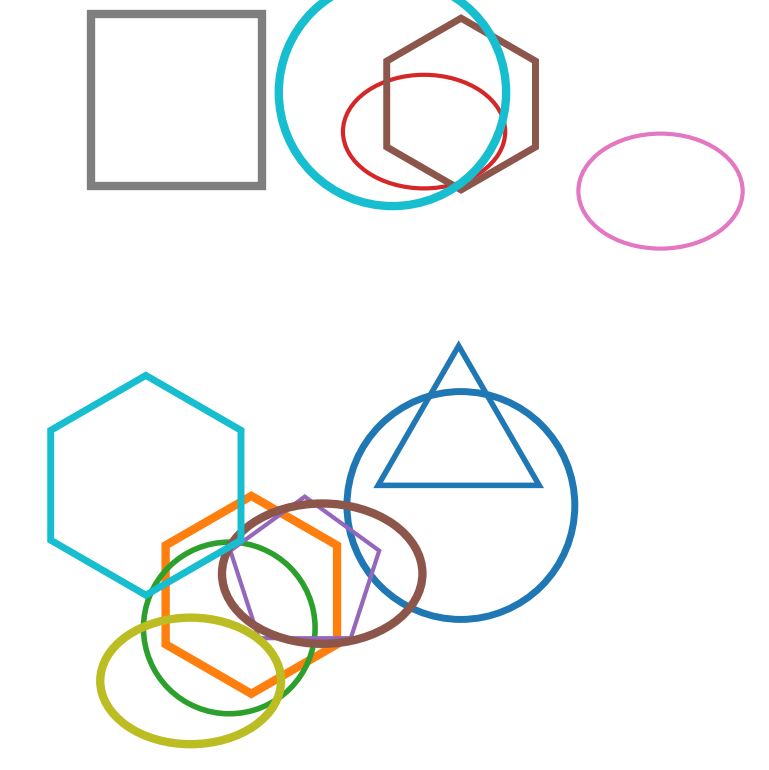[{"shape": "triangle", "thickness": 2, "radius": 0.6, "center": [0.596, 0.43]}, {"shape": "circle", "thickness": 2.5, "radius": 0.74, "center": [0.599, 0.343]}, {"shape": "hexagon", "thickness": 3, "radius": 0.64, "center": [0.326, 0.227]}, {"shape": "circle", "thickness": 2, "radius": 0.56, "center": [0.298, 0.184]}, {"shape": "oval", "thickness": 1.5, "radius": 0.53, "center": [0.551, 0.829]}, {"shape": "pentagon", "thickness": 1.5, "radius": 0.51, "center": [0.396, 0.253]}, {"shape": "oval", "thickness": 3, "radius": 0.65, "center": [0.418, 0.255]}, {"shape": "hexagon", "thickness": 2.5, "radius": 0.56, "center": [0.599, 0.865]}, {"shape": "oval", "thickness": 1.5, "radius": 0.53, "center": [0.858, 0.752]}, {"shape": "square", "thickness": 3, "radius": 0.56, "center": [0.229, 0.87]}, {"shape": "oval", "thickness": 3, "radius": 0.59, "center": [0.248, 0.116]}, {"shape": "circle", "thickness": 3, "radius": 0.74, "center": [0.51, 0.88]}, {"shape": "hexagon", "thickness": 2.5, "radius": 0.71, "center": [0.189, 0.37]}]